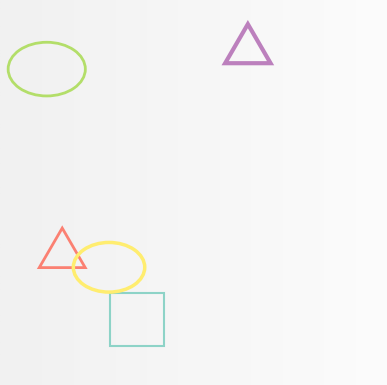[{"shape": "square", "thickness": 1.5, "radius": 0.35, "center": [0.354, 0.171]}, {"shape": "triangle", "thickness": 2, "radius": 0.34, "center": [0.161, 0.339]}, {"shape": "oval", "thickness": 2, "radius": 0.5, "center": [0.121, 0.821]}, {"shape": "triangle", "thickness": 3, "radius": 0.34, "center": [0.64, 0.87]}, {"shape": "oval", "thickness": 2.5, "radius": 0.46, "center": [0.281, 0.306]}]